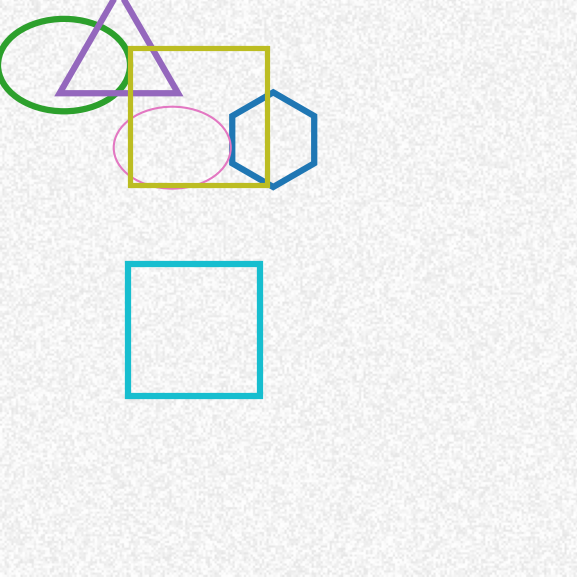[{"shape": "hexagon", "thickness": 3, "radius": 0.41, "center": [0.473, 0.757]}, {"shape": "oval", "thickness": 3, "radius": 0.57, "center": [0.111, 0.886]}, {"shape": "triangle", "thickness": 3, "radius": 0.59, "center": [0.206, 0.897]}, {"shape": "oval", "thickness": 1, "radius": 0.51, "center": [0.298, 0.743]}, {"shape": "square", "thickness": 2.5, "radius": 0.59, "center": [0.344, 0.797]}, {"shape": "square", "thickness": 3, "radius": 0.57, "center": [0.336, 0.428]}]